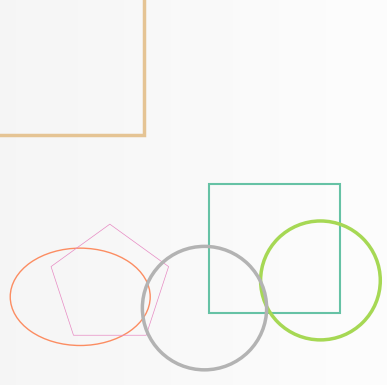[{"shape": "square", "thickness": 1.5, "radius": 0.84, "center": [0.709, 0.355]}, {"shape": "oval", "thickness": 1, "radius": 0.9, "center": [0.207, 0.229]}, {"shape": "pentagon", "thickness": 0.5, "radius": 0.8, "center": [0.283, 0.258]}, {"shape": "circle", "thickness": 2.5, "radius": 0.77, "center": [0.827, 0.272]}, {"shape": "square", "thickness": 2.5, "radius": 0.97, "center": [0.178, 0.843]}, {"shape": "circle", "thickness": 2.5, "radius": 0.8, "center": [0.528, 0.2]}]